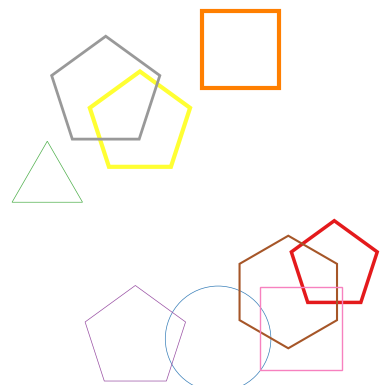[{"shape": "pentagon", "thickness": 2.5, "radius": 0.59, "center": [0.868, 0.309]}, {"shape": "circle", "thickness": 0.5, "radius": 0.69, "center": [0.566, 0.12]}, {"shape": "triangle", "thickness": 0.5, "radius": 0.53, "center": [0.123, 0.528]}, {"shape": "pentagon", "thickness": 0.5, "radius": 0.69, "center": [0.352, 0.121]}, {"shape": "square", "thickness": 3, "radius": 0.5, "center": [0.624, 0.871]}, {"shape": "pentagon", "thickness": 3, "radius": 0.68, "center": [0.363, 0.677]}, {"shape": "hexagon", "thickness": 1.5, "radius": 0.73, "center": [0.749, 0.242]}, {"shape": "square", "thickness": 1, "radius": 0.54, "center": [0.782, 0.146]}, {"shape": "pentagon", "thickness": 2, "radius": 0.74, "center": [0.275, 0.758]}]